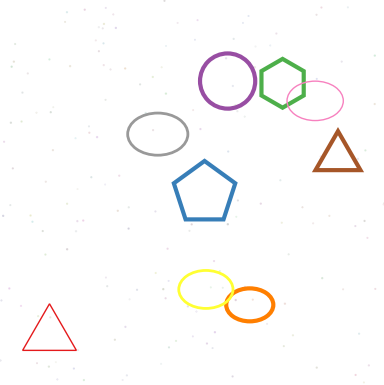[{"shape": "triangle", "thickness": 1, "radius": 0.4, "center": [0.129, 0.13]}, {"shape": "pentagon", "thickness": 3, "radius": 0.42, "center": [0.531, 0.498]}, {"shape": "hexagon", "thickness": 3, "radius": 0.32, "center": [0.734, 0.784]}, {"shape": "circle", "thickness": 3, "radius": 0.36, "center": [0.591, 0.79]}, {"shape": "oval", "thickness": 3, "radius": 0.31, "center": [0.649, 0.208]}, {"shape": "oval", "thickness": 2, "radius": 0.35, "center": [0.535, 0.248]}, {"shape": "triangle", "thickness": 3, "radius": 0.34, "center": [0.878, 0.592]}, {"shape": "oval", "thickness": 1, "radius": 0.37, "center": [0.819, 0.738]}, {"shape": "oval", "thickness": 2, "radius": 0.39, "center": [0.41, 0.652]}]